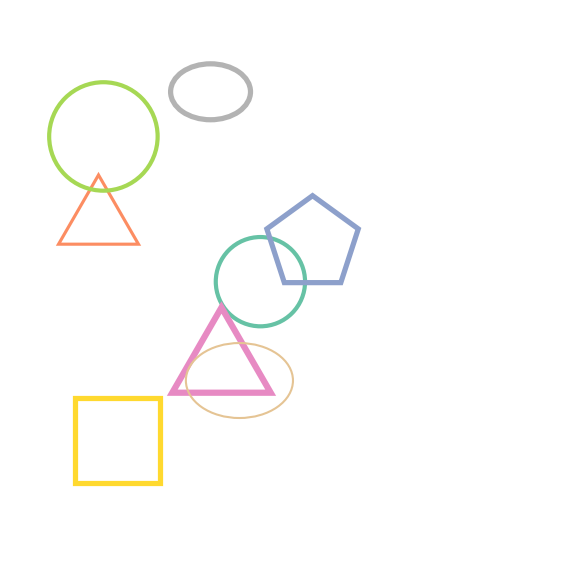[{"shape": "circle", "thickness": 2, "radius": 0.39, "center": [0.451, 0.511]}, {"shape": "triangle", "thickness": 1.5, "radius": 0.4, "center": [0.171, 0.616]}, {"shape": "pentagon", "thickness": 2.5, "radius": 0.42, "center": [0.541, 0.577]}, {"shape": "triangle", "thickness": 3, "radius": 0.49, "center": [0.384, 0.368]}, {"shape": "circle", "thickness": 2, "radius": 0.47, "center": [0.179, 0.763]}, {"shape": "square", "thickness": 2.5, "radius": 0.37, "center": [0.203, 0.236]}, {"shape": "oval", "thickness": 1, "radius": 0.46, "center": [0.415, 0.34]}, {"shape": "oval", "thickness": 2.5, "radius": 0.35, "center": [0.365, 0.84]}]